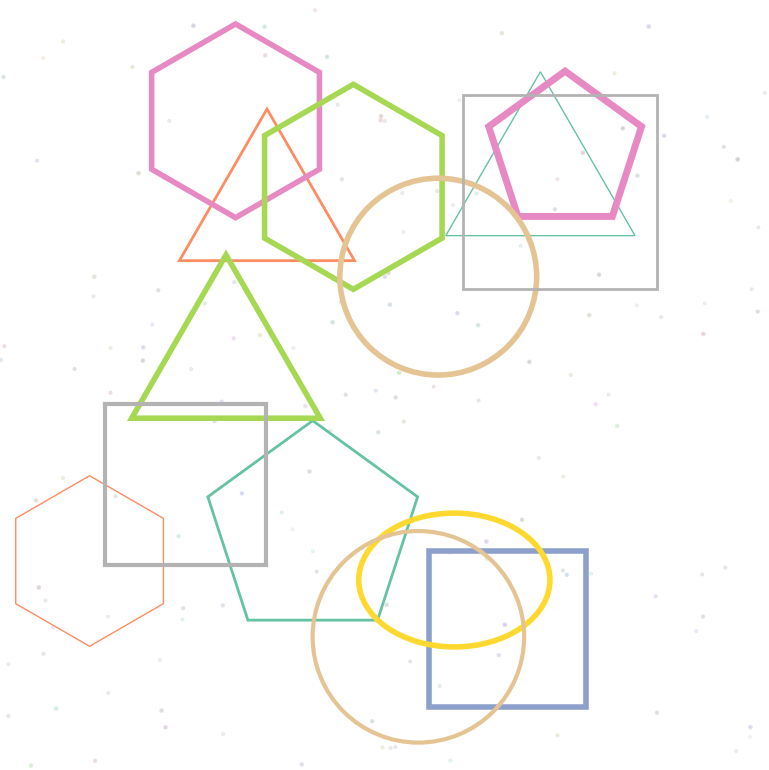[{"shape": "triangle", "thickness": 0.5, "radius": 0.71, "center": [0.702, 0.765]}, {"shape": "pentagon", "thickness": 1, "radius": 0.72, "center": [0.406, 0.31]}, {"shape": "hexagon", "thickness": 0.5, "radius": 0.55, "center": [0.116, 0.271]}, {"shape": "triangle", "thickness": 1, "radius": 0.66, "center": [0.347, 0.727]}, {"shape": "square", "thickness": 2, "radius": 0.51, "center": [0.659, 0.183]}, {"shape": "hexagon", "thickness": 2, "radius": 0.63, "center": [0.306, 0.843]}, {"shape": "pentagon", "thickness": 2.5, "radius": 0.52, "center": [0.734, 0.803]}, {"shape": "hexagon", "thickness": 2, "radius": 0.67, "center": [0.459, 0.757]}, {"shape": "triangle", "thickness": 2, "radius": 0.71, "center": [0.293, 0.528]}, {"shape": "oval", "thickness": 2, "radius": 0.62, "center": [0.59, 0.247]}, {"shape": "circle", "thickness": 2, "radius": 0.64, "center": [0.569, 0.641]}, {"shape": "circle", "thickness": 1.5, "radius": 0.69, "center": [0.543, 0.173]}, {"shape": "square", "thickness": 1.5, "radius": 0.52, "center": [0.241, 0.371]}, {"shape": "square", "thickness": 1, "radius": 0.63, "center": [0.727, 0.75]}]